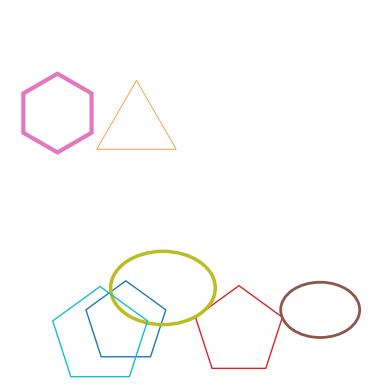[{"shape": "pentagon", "thickness": 1, "radius": 0.55, "center": [0.327, 0.162]}, {"shape": "triangle", "thickness": 0.5, "radius": 0.6, "center": [0.355, 0.672]}, {"shape": "pentagon", "thickness": 1, "radius": 0.59, "center": [0.621, 0.139]}, {"shape": "oval", "thickness": 2, "radius": 0.51, "center": [0.832, 0.195]}, {"shape": "hexagon", "thickness": 3, "radius": 0.51, "center": [0.149, 0.706]}, {"shape": "oval", "thickness": 2.5, "radius": 0.68, "center": [0.423, 0.252]}, {"shape": "pentagon", "thickness": 1, "radius": 0.65, "center": [0.26, 0.126]}]